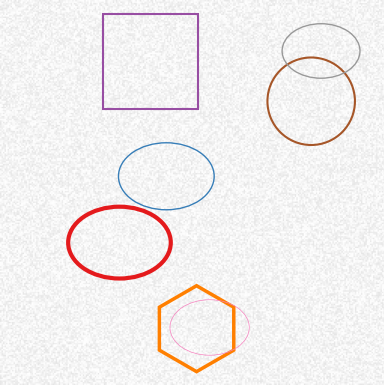[{"shape": "oval", "thickness": 3, "radius": 0.67, "center": [0.31, 0.37]}, {"shape": "oval", "thickness": 1, "radius": 0.62, "center": [0.432, 0.542]}, {"shape": "square", "thickness": 1.5, "radius": 0.62, "center": [0.391, 0.84]}, {"shape": "hexagon", "thickness": 2.5, "radius": 0.56, "center": [0.511, 0.146]}, {"shape": "circle", "thickness": 1.5, "radius": 0.57, "center": [0.808, 0.737]}, {"shape": "oval", "thickness": 0.5, "radius": 0.51, "center": [0.544, 0.149]}, {"shape": "oval", "thickness": 1, "radius": 0.51, "center": [0.834, 0.868]}]